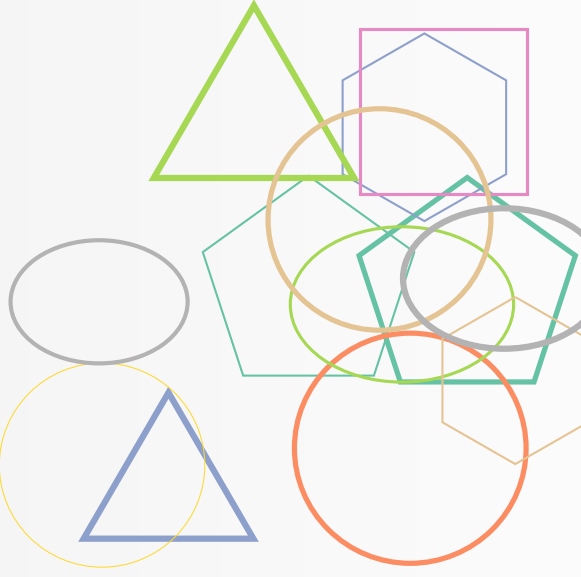[{"shape": "pentagon", "thickness": 2.5, "radius": 0.98, "center": [0.804, 0.496]}, {"shape": "pentagon", "thickness": 1, "radius": 0.96, "center": [0.531, 0.503]}, {"shape": "circle", "thickness": 2.5, "radius": 1.0, "center": [0.706, 0.223]}, {"shape": "hexagon", "thickness": 1, "radius": 0.81, "center": [0.73, 0.779]}, {"shape": "triangle", "thickness": 3, "radius": 0.84, "center": [0.29, 0.151]}, {"shape": "square", "thickness": 1.5, "radius": 0.71, "center": [0.763, 0.806]}, {"shape": "oval", "thickness": 1.5, "radius": 0.96, "center": [0.692, 0.472]}, {"shape": "triangle", "thickness": 3, "radius": 1.0, "center": [0.437, 0.79]}, {"shape": "circle", "thickness": 0.5, "radius": 0.88, "center": [0.176, 0.194]}, {"shape": "circle", "thickness": 2.5, "radius": 0.96, "center": [0.653, 0.619]}, {"shape": "hexagon", "thickness": 1, "radius": 0.72, "center": [0.886, 0.34]}, {"shape": "oval", "thickness": 3, "radius": 0.87, "center": [0.867, 0.517]}, {"shape": "oval", "thickness": 2, "radius": 0.76, "center": [0.17, 0.477]}]